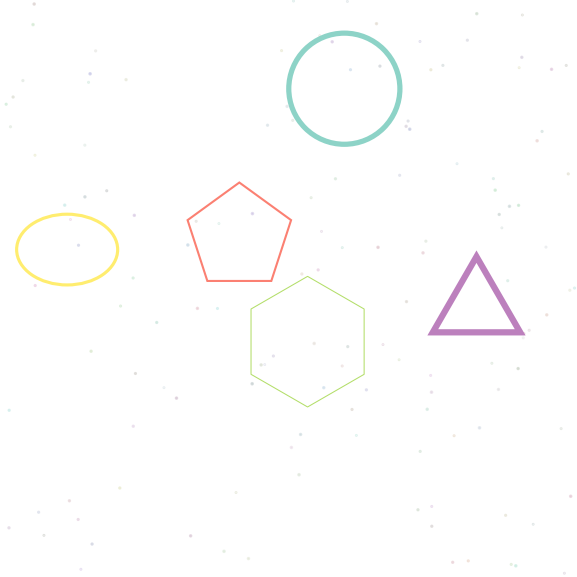[{"shape": "circle", "thickness": 2.5, "radius": 0.48, "center": [0.596, 0.846]}, {"shape": "pentagon", "thickness": 1, "radius": 0.47, "center": [0.414, 0.589]}, {"shape": "hexagon", "thickness": 0.5, "radius": 0.57, "center": [0.533, 0.408]}, {"shape": "triangle", "thickness": 3, "radius": 0.44, "center": [0.825, 0.467]}, {"shape": "oval", "thickness": 1.5, "radius": 0.44, "center": [0.116, 0.567]}]